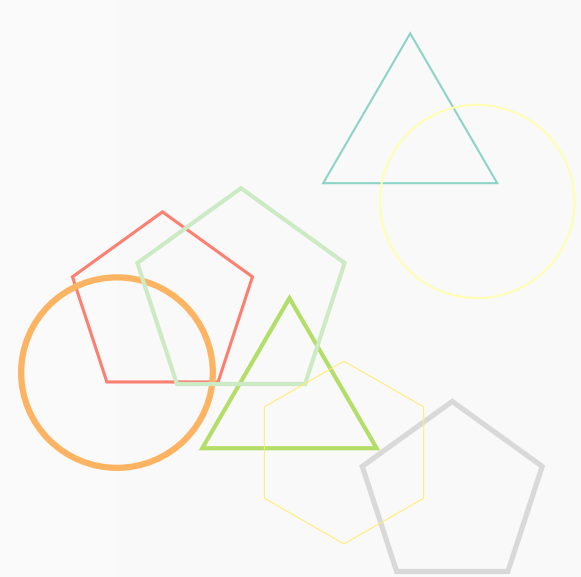[{"shape": "triangle", "thickness": 1, "radius": 0.86, "center": [0.706, 0.768]}, {"shape": "circle", "thickness": 1, "radius": 0.84, "center": [0.821, 0.65]}, {"shape": "pentagon", "thickness": 1.5, "radius": 0.81, "center": [0.28, 0.469]}, {"shape": "circle", "thickness": 3, "radius": 0.82, "center": [0.201, 0.354]}, {"shape": "triangle", "thickness": 2, "radius": 0.87, "center": [0.498, 0.31]}, {"shape": "pentagon", "thickness": 2.5, "radius": 0.81, "center": [0.778, 0.141]}, {"shape": "pentagon", "thickness": 2, "radius": 0.94, "center": [0.415, 0.486]}, {"shape": "hexagon", "thickness": 0.5, "radius": 0.79, "center": [0.592, 0.215]}]